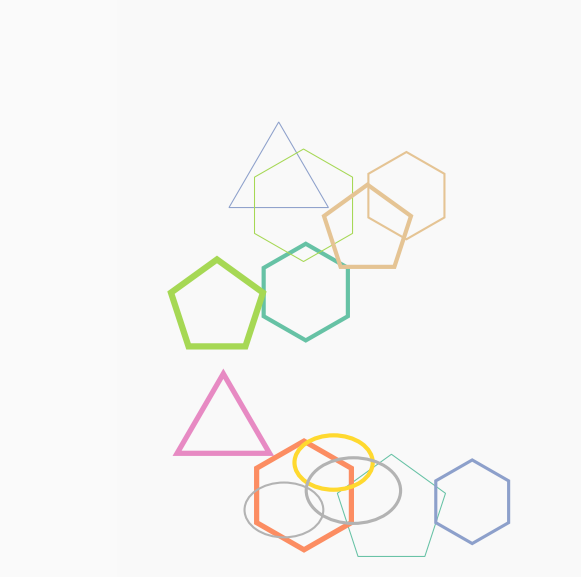[{"shape": "hexagon", "thickness": 2, "radius": 0.42, "center": [0.526, 0.493]}, {"shape": "pentagon", "thickness": 0.5, "radius": 0.49, "center": [0.673, 0.115]}, {"shape": "hexagon", "thickness": 2.5, "radius": 0.47, "center": [0.523, 0.141]}, {"shape": "hexagon", "thickness": 1.5, "radius": 0.36, "center": [0.812, 0.13]}, {"shape": "triangle", "thickness": 0.5, "radius": 0.49, "center": [0.479, 0.689]}, {"shape": "triangle", "thickness": 2.5, "radius": 0.46, "center": [0.384, 0.26]}, {"shape": "pentagon", "thickness": 3, "radius": 0.42, "center": [0.373, 0.467]}, {"shape": "hexagon", "thickness": 0.5, "radius": 0.49, "center": [0.522, 0.644]}, {"shape": "oval", "thickness": 2, "radius": 0.34, "center": [0.574, 0.198]}, {"shape": "hexagon", "thickness": 1, "radius": 0.38, "center": [0.699, 0.66]}, {"shape": "pentagon", "thickness": 2, "radius": 0.39, "center": [0.632, 0.601]}, {"shape": "oval", "thickness": 1.5, "radius": 0.41, "center": [0.608, 0.15]}, {"shape": "oval", "thickness": 1, "radius": 0.34, "center": [0.488, 0.116]}]